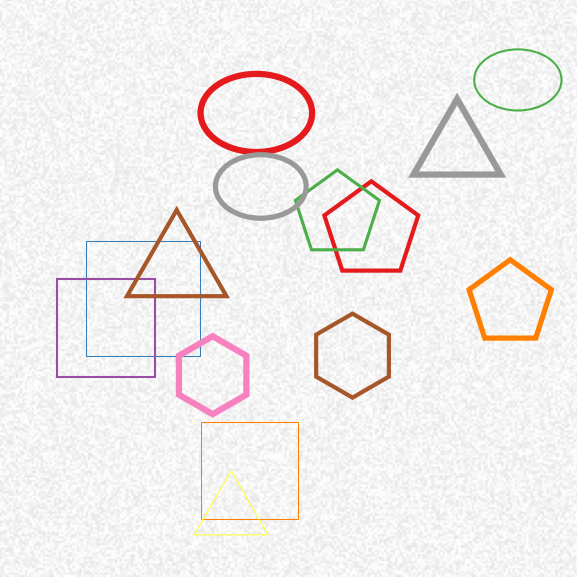[{"shape": "oval", "thickness": 3, "radius": 0.48, "center": [0.444, 0.804]}, {"shape": "pentagon", "thickness": 2, "radius": 0.43, "center": [0.643, 0.6]}, {"shape": "square", "thickness": 0.5, "radius": 0.5, "center": [0.248, 0.482]}, {"shape": "pentagon", "thickness": 1.5, "radius": 0.38, "center": [0.584, 0.628]}, {"shape": "oval", "thickness": 1, "radius": 0.38, "center": [0.897, 0.861]}, {"shape": "square", "thickness": 1, "radius": 0.42, "center": [0.184, 0.431]}, {"shape": "pentagon", "thickness": 2.5, "radius": 0.37, "center": [0.884, 0.474]}, {"shape": "square", "thickness": 0.5, "radius": 0.42, "center": [0.432, 0.185]}, {"shape": "triangle", "thickness": 0.5, "radius": 0.37, "center": [0.4, 0.11]}, {"shape": "triangle", "thickness": 2, "radius": 0.5, "center": [0.306, 0.536]}, {"shape": "hexagon", "thickness": 2, "radius": 0.36, "center": [0.61, 0.383]}, {"shape": "hexagon", "thickness": 3, "radius": 0.34, "center": [0.368, 0.349]}, {"shape": "triangle", "thickness": 3, "radius": 0.44, "center": [0.792, 0.741]}, {"shape": "oval", "thickness": 2.5, "radius": 0.39, "center": [0.452, 0.676]}]